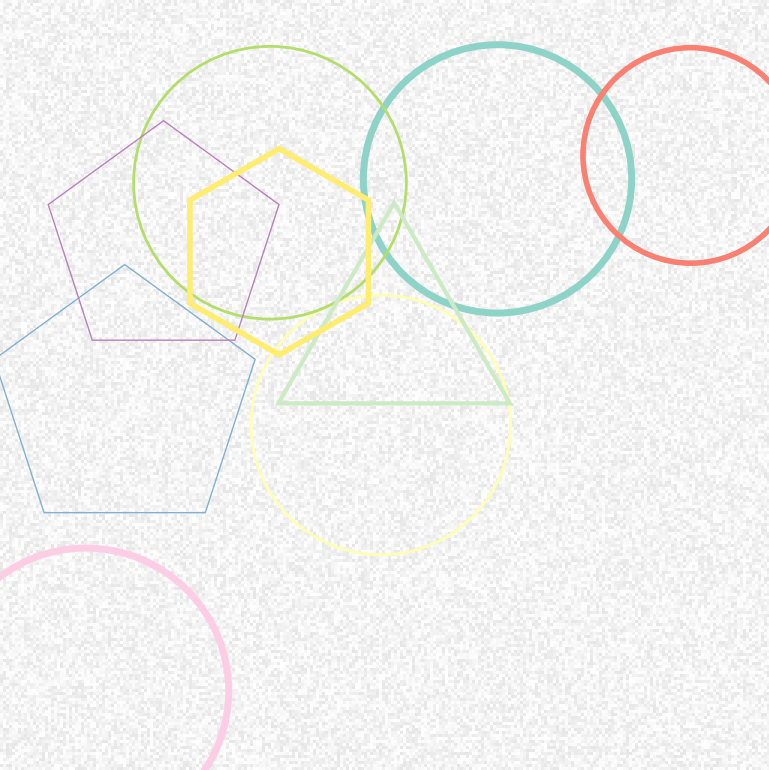[{"shape": "circle", "thickness": 2.5, "radius": 0.87, "center": [0.646, 0.768]}, {"shape": "circle", "thickness": 1, "radius": 0.84, "center": [0.495, 0.448]}, {"shape": "circle", "thickness": 2, "radius": 0.7, "center": [0.897, 0.798]}, {"shape": "pentagon", "thickness": 0.5, "radius": 0.89, "center": [0.162, 0.478]}, {"shape": "circle", "thickness": 1, "radius": 0.89, "center": [0.351, 0.763]}, {"shape": "circle", "thickness": 2.5, "radius": 0.93, "center": [0.112, 0.103]}, {"shape": "pentagon", "thickness": 0.5, "radius": 0.79, "center": [0.212, 0.686]}, {"shape": "triangle", "thickness": 1.5, "radius": 0.87, "center": [0.512, 0.563]}, {"shape": "hexagon", "thickness": 2, "radius": 0.67, "center": [0.363, 0.673]}]